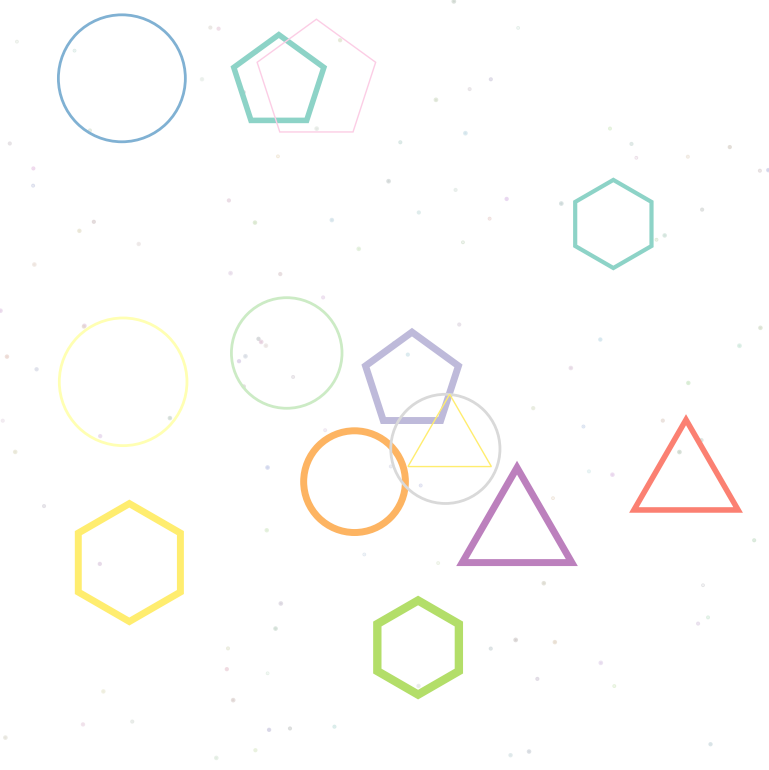[{"shape": "hexagon", "thickness": 1.5, "radius": 0.29, "center": [0.797, 0.709]}, {"shape": "pentagon", "thickness": 2, "radius": 0.31, "center": [0.362, 0.893]}, {"shape": "circle", "thickness": 1, "radius": 0.41, "center": [0.16, 0.504]}, {"shape": "pentagon", "thickness": 2.5, "radius": 0.32, "center": [0.535, 0.505]}, {"shape": "triangle", "thickness": 2, "radius": 0.39, "center": [0.891, 0.377]}, {"shape": "circle", "thickness": 1, "radius": 0.41, "center": [0.158, 0.898]}, {"shape": "circle", "thickness": 2.5, "radius": 0.33, "center": [0.46, 0.374]}, {"shape": "hexagon", "thickness": 3, "radius": 0.31, "center": [0.543, 0.159]}, {"shape": "pentagon", "thickness": 0.5, "radius": 0.4, "center": [0.411, 0.894]}, {"shape": "circle", "thickness": 1, "radius": 0.35, "center": [0.578, 0.417]}, {"shape": "triangle", "thickness": 2.5, "radius": 0.41, "center": [0.671, 0.31]}, {"shape": "circle", "thickness": 1, "radius": 0.36, "center": [0.372, 0.542]}, {"shape": "triangle", "thickness": 0.5, "radius": 0.31, "center": [0.584, 0.425]}, {"shape": "hexagon", "thickness": 2.5, "radius": 0.38, "center": [0.168, 0.269]}]